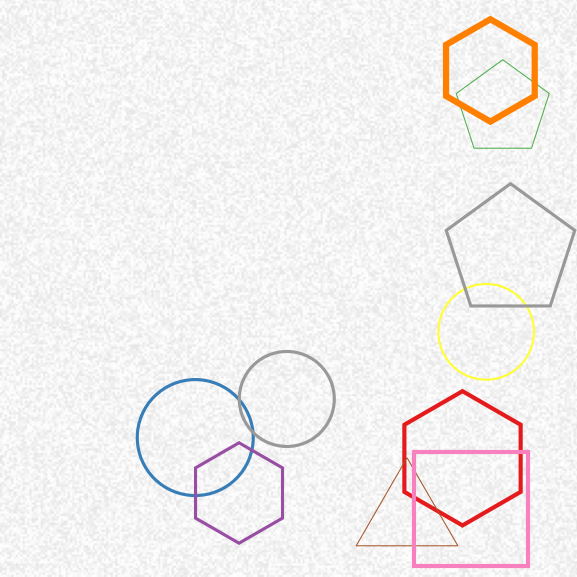[{"shape": "hexagon", "thickness": 2, "radius": 0.58, "center": [0.801, 0.206]}, {"shape": "circle", "thickness": 1.5, "radius": 0.5, "center": [0.338, 0.241]}, {"shape": "pentagon", "thickness": 0.5, "radius": 0.42, "center": [0.871, 0.811]}, {"shape": "hexagon", "thickness": 1.5, "radius": 0.43, "center": [0.414, 0.145]}, {"shape": "hexagon", "thickness": 3, "radius": 0.44, "center": [0.849, 0.877]}, {"shape": "circle", "thickness": 1, "radius": 0.41, "center": [0.842, 0.425]}, {"shape": "triangle", "thickness": 0.5, "radius": 0.51, "center": [0.705, 0.105]}, {"shape": "square", "thickness": 2, "radius": 0.49, "center": [0.816, 0.118]}, {"shape": "pentagon", "thickness": 1.5, "radius": 0.59, "center": [0.884, 0.564]}, {"shape": "circle", "thickness": 1.5, "radius": 0.41, "center": [0.497, 0.308]}]